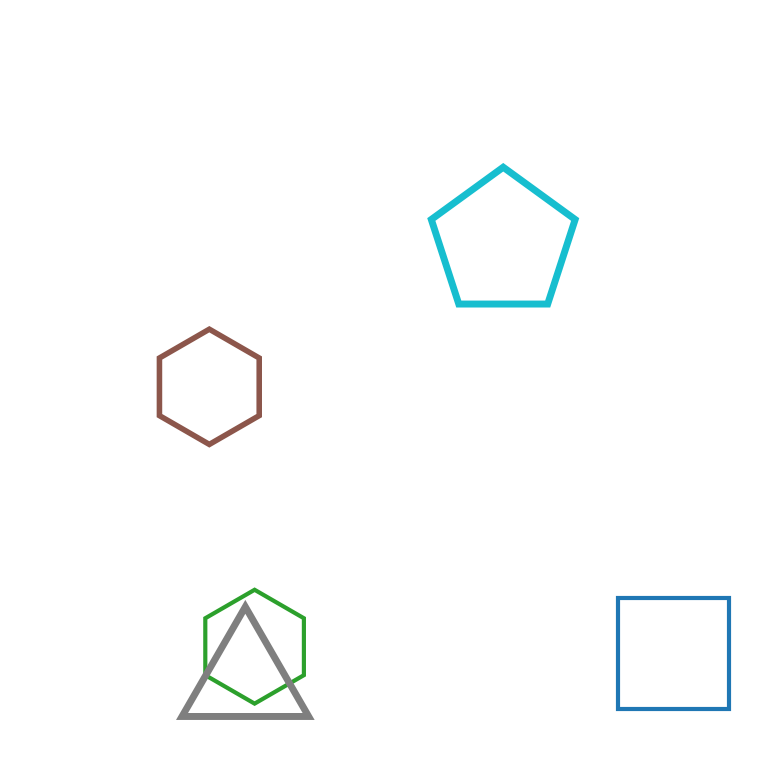[{"shape": "square", "thickness": 1.5, "radius": 0.36, "center": [0.875, 0.151]}, {"shape": "hexagon", "thickness": 1.5, "radius": 0.37, "center": [0.331, 0.16]}, {"shape": "hexagon", "thickness": 2, "radius": 0.37, "center": [0.272, 0.498]}, {"shape": "triangle", "thickness": 2.5, "radius": 0.47, "center": [0.319, 0.117]}, {"shape": "pentagon", "thickness": 2.5, "radius": 0.49, "center": [0.654, 0.685]}]